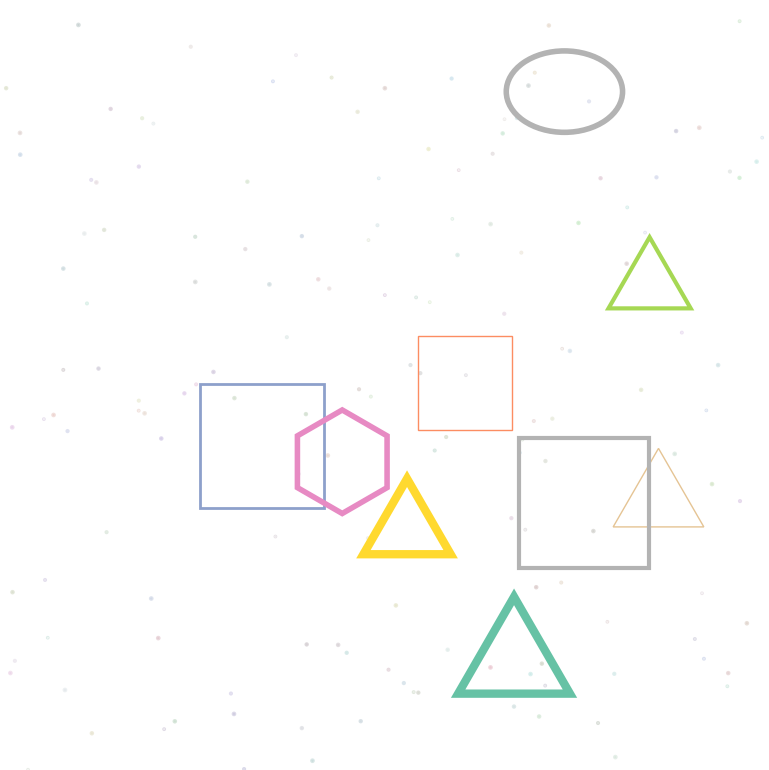[{"shape": "triangle", "thickness": 3, "radius": 0.42, "center": [0.668, 0.141]}, {"shape": "square", "thickness": 0.5, "radius": 0.31, "center": [0.604, 0.503]}, {"shape": "square", "thickness": 1, "radius": 0.4, "center": [0.34, 0.421]}, {"shape": "hexagon", "thickness": 2, "radius": 0.34, "center": [0.444, 0.4]}, {"shape": "triangle", "thickness": 1.5, "radius": 0.31, "center": [0.844, 0.63]}, {"shape": "triangle", "thickness": 3, "radius": 0.33, "center": [0.529, 0.313]}, {"shape": "triangle", "thickness": 0.5, "radius": 0.34, "center": [0.855, 0.35]}, {"shape": "oval", "thickness": 2, "radius": 0.38, "center": [0.733, 0.881]}, {"shape": "square", "thickness": 1.5, "radius": 0.42, "center": [0.758, 0.346]}]